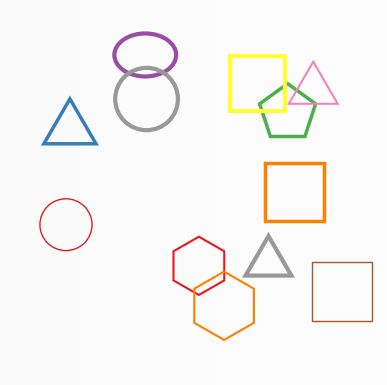[{"shape": "circle", "thickness": 1, "radius": 0.34, "center": [0.17, 0.416]}, {"shape": "hexagon", "thickness": 1.5, "radius": 0.38, "center": [0.513, 0.31]}, {"shape": "triangle", "thickness": 2.5, "radius": 0.39, "center": [0.18, 0.665]}, {"shape": "pentagon", "thickness": 2.5, "radius": 0.38, "center": [0.742, 0.707]}, {"shape": "oval", "thickness": 3, "radius": 0.4, "center": [0.375, 0.857]}, {"shape": "hexagon", "thickness": 1.5, "radius": 0.44, "center": [0.578, 0.206]}, {"shape": "square", "thickness": 2.5, "radius": 0.38, "center": [0.76, 0.501]}, {"shape": "square", "thickness": 3, "radius": 0.36, "center": [0.665, 0.784]}, {"shape": "square", "thickness": 1, "radius": 0.38, "center": [0.882, 0.242]}, {"shape": "triangle", "thickness": 1.5, "radius": 0.36, "center": [0.808, 0.767]}, {"shape": "triangle", "thickness": 3, "radius": 0.34, "center": [0.693, 0.318]}, {"shape": "circle", "thickness": 3, "radius": 0.4, "center": [0.378, 0.743]}]